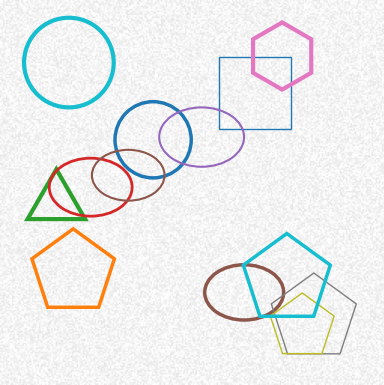[{"shape": "circle", "thickness": 2.5, "radius": 0.49, "center": [0.398, 0.637]}, {"shape": "square", "thickness": 1, "radius": 0.47, "center": [0.663, 0.758]}, {"shape": "pentagon", "thickness": 2.5, "radius": 0.56, "center": [0.19, 0.293]}, {"shape": "triangle", "thickness": 3, "radius": 0.43, "center": [0.146, 0.474]}, {"shape": "oval", "thickness": 2, "radius": 0.54, "center": [0.236, 0.514]}, {"shape": "oval", "thickness": 1.5, "radius": 0.55, "center": [0.524, 0.644]}, {"shape": "oval", "thickness": 2.5, "radius": 0.51, "center": [0.634, 0.241]}, {"shape": "oval", "thickness": 1.5, "radius": 0.47, "center": [0.333, 0.545]}, {"shape": "hexagon", "thickness": 3, "radius": 0.44, "center": [0.733, 0.855]}, {"shape": "pentagon", "thickness": 1, "radius": 0.58, "center": [0.815, 0.175]}, {"shape": "pentagon", "thickness": 1, "radius": 0.44, "center": [0.785, 0.152]}, {"shape": "pentagon", "thickness": 2.5, "radius": 0.59, "center": [0.745, 0.275]}, {"shape": "circle", "thickness": 3, "radius": 0.58, "center": [0.179, 0.837]}]